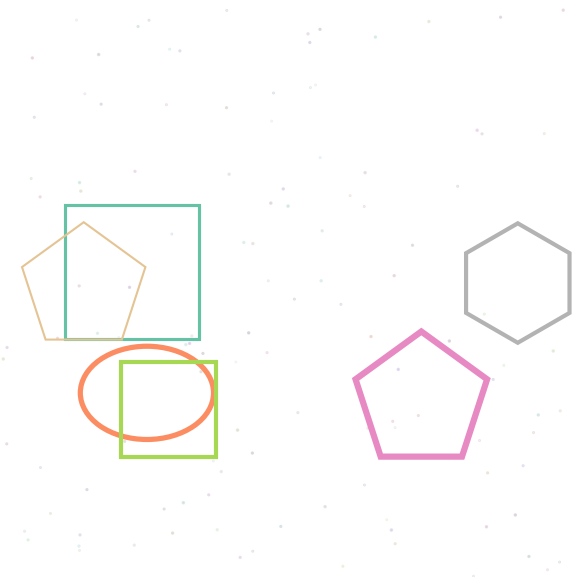[{"shape": "square", "thickness": 1.5, "radius": 0.58, "center": [0.228, 0.528]}, {"shape": "oval", "thickness": 2.5, "radius": 0.58, "center": [0.254, 0.319]}, {"shape": "pentagon", "thickness": 3, "radius": 0.6, "center": [0.73, 0.305]}, {"shape": "square", "thickness": 2, "radius": 0.41, "center": [0.291, 0.29]}, {"shape": "pentagon", "thickness": 1, "radius": 0.56, "center": [0.145, 0.502]}, {"shape": "hexagon", "thickness": 2, "radius": 0.52, "center": [0.897, 0.509]}]